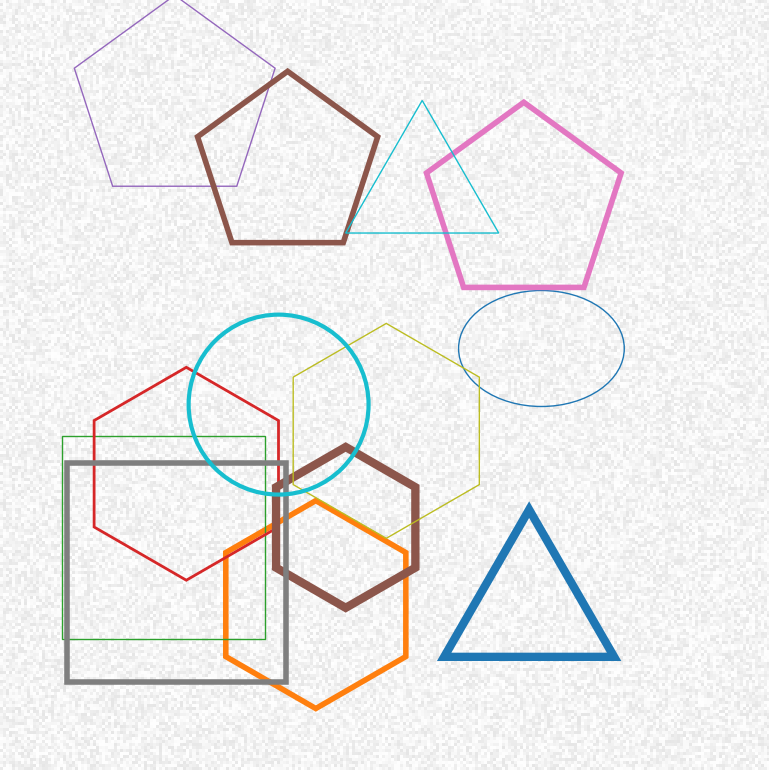[{"shape": "oval", "thickness": 0.5, "radius": 0.54, "center": [0.703, 0.547]}, {"shape": "triangle", "thickness": 3, "radius": 0.64, "center": [0.687, 0.211]}, {"shape": "hexagon", "thickness": 2, "radius": 0.67, "center": [0.41, 0.215]}, {"shape": "square", "thickness": 0.5, "radius": 0.66, "center": [0.212, 0.302]}, {"shape": "hexagon", "thickness": 1, "radius": 0.69, "center": [0.242, 0.385]}, {"shape": "pentagon", "thickness": 0.5, "radius": 0.69, "center": [0.227, 0.869]}, {"shape": "hexagon", "thickness": 3, "radius": 0.52, "center": [0.449, 0.315]}, {"shape": "pentagon", "thickness": 2, "radius": 0.61, "center": [0.374, 0.784]}, {"shape": "pentagon", "thickness": 2, "radius": 0.66, "center": [0.68, 0.734]}, {"shape": "square", "thickness": 2, "radius": 0.71, "center": [0.229, 0.257]}, {"shape": "hexagon", "thickness": 0.5, "radius": 0.7, "center": [0.502, 0.44]}, {"shape": "circle", "thickness": 1.5, "radius": 0.58, "center": [0.362, 0.475]}, {"shape": "triangle", "thickness": 0.5, "radius": 0.57, "center": [0.548, 0.755]}]